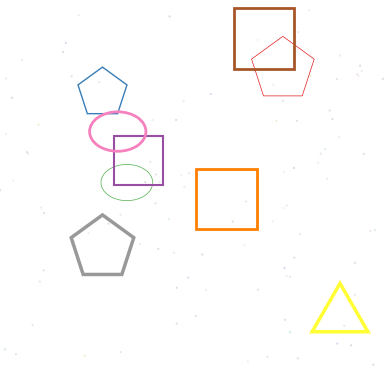[{"shape": "pentagon", "thickness": 0.5, "radius": 0.43, "center": [0.735, 0.82]}, {"shape": "pentagon", "thickness": 1, "radius": 0.33, "center": [0.266, 0.759]}, {"shape": "oval", "thickness": 0.5, "radius": 0.34, "center": [0.33, 0.526]}, {"shape": "square", "thickness": 1.5, "radius": 0.32, "center": [0.359, 0.582]}, {"shape": "square", "thickness": 2, "radius": 0.39, "center": [0.588, 0.483]}, {"shape": "triangle", "thickness": 2.5, "radius": 0.42, "center": [0.883, 0.18]}, {"shape": "square", "thickness": 2, "radius": 0.39, "center": [0.685, 0.9]}, {"shape": "oval", "thickness": 2, "radius": 0.37, "center": [0.306, 0.658]}, {"shape": "pentagon", "thickness": 2.5, "radius": 0.43, "center": [0.266, 0.356]}]